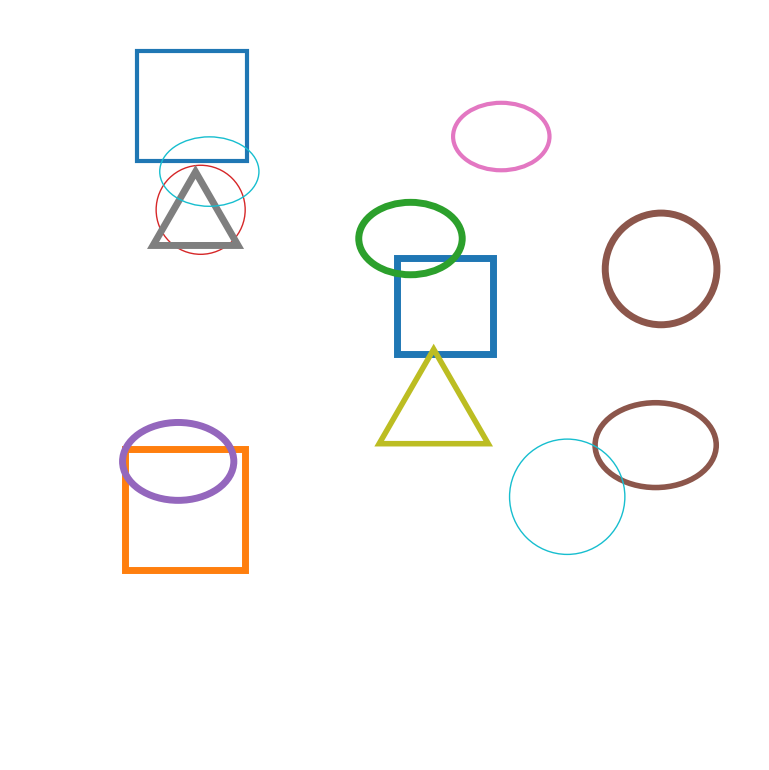[{"shape": "square", "thickness": 1.5, "radius": 0.36, "center": [0.249, 0.862]}, {"shape": "square", "thickness": 2.5, "radius": 0.31, "center": [0.578, 0.603]}, {"shape": "square", "thickness": 2.5, "radius": 0.39, "center": [0.24, 0.338]}, {"shape": "oval", "thickness": 2.5, "radius": 0.34, "center": [0.533, 0.69]}, {"shape": "circle", "thickness": 0.5, "radius": 0.29, "center": [0.261, 0.728]}, {"shape": "oval", "thickness": 2.5, "radius": 0.36, "center": [0.231, 0.401]}, {"shape": "circle", "thickness": 2.5, "radius": 0.36, "center": [0.859, 0.651]}, {"shape": "oval", "thickness": 2, "radius": 0.39, "center": [0.852, 0.422]}, {"shape": "oval", "thickness": 1.5, "radius": 0.31, "center": [0.651, 0.823]}, {"shape": "triangle", "thickness": 2.5, "radius": 0.32, "center": [0.254, 0.713]}, {"shape": "triangle", "thickness": 2, "radius": 0.41, "center": [0.563, 0.465]}, {"shape": "oval", "thickness": 0.5, "radius": 0.32, "center": [0.272, 0.777]}, {"shape": "circle", "thickness": 0.5, "radius": 0.37, "center": [0.737, 0.355]}]